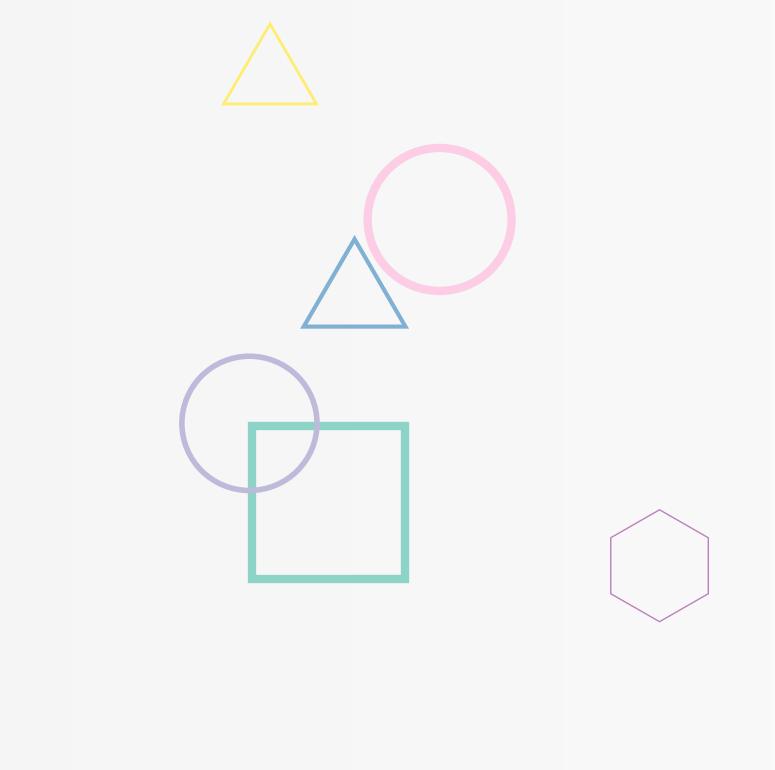[{"shape": "square", "thickness": 3, "radius": 0.5, "center": [0.424, 0.347]}, {"shape": "circle", "thickness": 2, "radius": 0.44, "center": [0.322, 0.45]}, {"shape": "triangle", "thickness": 1.5, "radius": 0.38, "center": [0.458, 0.614]}, {"shape": "circle", "thickness": 3, "radius": 0.46, "center": [0.567, 0.715]}, {"shape": "hexagon", "thickness": 0.5, "radius": 0.36, "center": [0.851, 0.265]}, {"shape": "triangle", "thickness": 1, "radius": 0.35, "center": [0.348, 0.9]}]